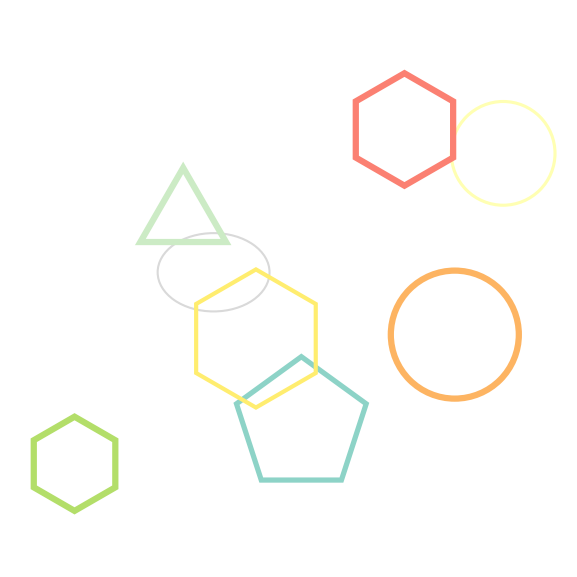[{"shape": "pentagon", "thickness": 2.5, "radius": 0.59, "center": [0.522, 0.263]}, {"shape": "circle", "thickness": 1.5, "radius": 0.45, "center": [0.871, 0.734]}, {"shape": "hexagon", "thickness": 3, "radius": 0.49, "center": [0.7, 0.775]}, {"shape": "circle", "thickness": 3, "radius": 0.55, "center": [0.788, 0.42]}, {"shape": "hexagon", "thickness": 3, "radius": 0.41, "center": [0.129, 0.196]}, {"shape": "oval", "thickness": 1, "radius": 0.48, "center": [0.37, 0.528]}, {"shape": "triangle", "thickness": 3, "radius": 0.43, "center": [0.317, 0.623]}, {"shape": "hexagon", "thickness": 2, "radius": 0.6, "center": [0.443, 0.413]}]